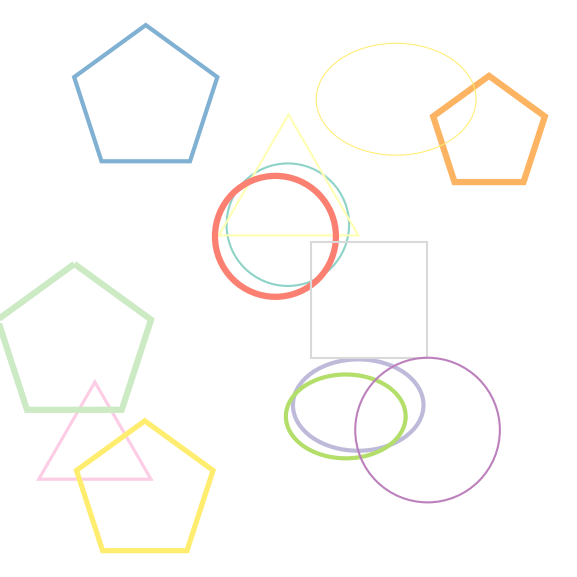[{"shape": "circle", "thickness": 1, "radius": 0.53, "center": [0.498, 0.61]}, {"shape": "triangle", "thickness": 1, "radius": 0.7, "center": [0.5, 0.661]}, {"shape": "oval", "thickness": 2, "radius": 0.57, "center": [0.62, 0.298]}, {"shape": "circle", "thickness": 3, "radius": 0.52, "center": [0.477, 0.59]}, {"shape": "pentagon", "thickness": 2, "radius": 0.65, "center": [0.252, 0.825]}, {"shape": "pentagon", "thickness": 3, "radius": 0.51, "center": [0.847, 0.766]}, {"shape": "oval", "thickness": 2, "radius": 0.52, "center": [0.599, 0.278]}, {"shape": "triangle", "thickness": 1.5, "radius": 0.56, "center": [0.164, 0.225]}, {"shape": "square", "thickness": 1, "radius": 0.5, "center": [0.639, 0.48]}, {"shape": "circle", "thickness": 1, "radius": 0.63, "center": [0.74, 0.254]}, {"shape": "pentagon", "thickness": 3, "radius": 0.7, "center": [0.129, 0.403]}, {"shape": "oval", "thickness": 0.5, "radius": 0.69, "center": [0.686, 0.827]}, {"shape": "pentagon", "thickness": 2.5, "radius": 0.62, "center": [0.251, 0.146]}]